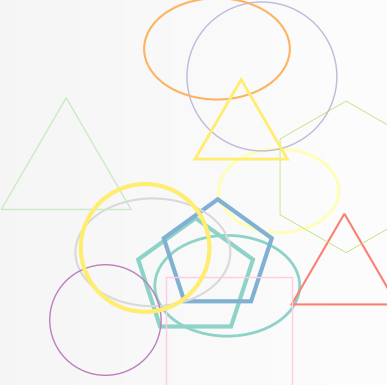[{"shape": "pentagon", "thickness": 3, "radius": 0.78, "center": [0.505, 0.278]}, {"shape": "oval", "thickness": 2, "radius": 0.93, "center": [0.586, 0.258]}, {"shape": "oval", "thickness": 2, "radius": 0.78, "center": [0.72, 0.505]}, {"shape": "circle", "thickness": 1, "radius": 0.97, "center": [0.676, 0.801]}, {"shape": "triangle", "thickness": 1.5, "radius": 0.79, "center": [0.889, 0.288]}, {"shape": "pentagon", "thickness": 3, "radius": 0.73, "center": [0.562, 0.336]}, {"shape": "oval", "thickness": 1.5, "radius": 0.94, "center": [0.56, 0.873]}, {"shape": "hexagon", "thickness": 0.5, "radius": 0.98, "center": [0.893, 0.541]}, {"shape": "square", "thickness": 1, "radius": 0.81, "center": [0.591, 0.119]}, {"shape": "oval", "thickness": 1.5, "radius": 1.0, "center": [0.395, 0.345]}, {"shape": "circle", "thickness": 1, "radius": 0.72, "center": [0.272, 0.169]}, {"shape": "triangle", "thickness": 1, "radius": 0.97, "center": [0.171, 0.553]}, {"shape": "circle", "thickness": 3, "radius": 0.83, "center": [0.375, 0.356]}, {"shape": "triangle", "thickness": 2, "radius": 0.69, "center": [0.622, 0.656]}]